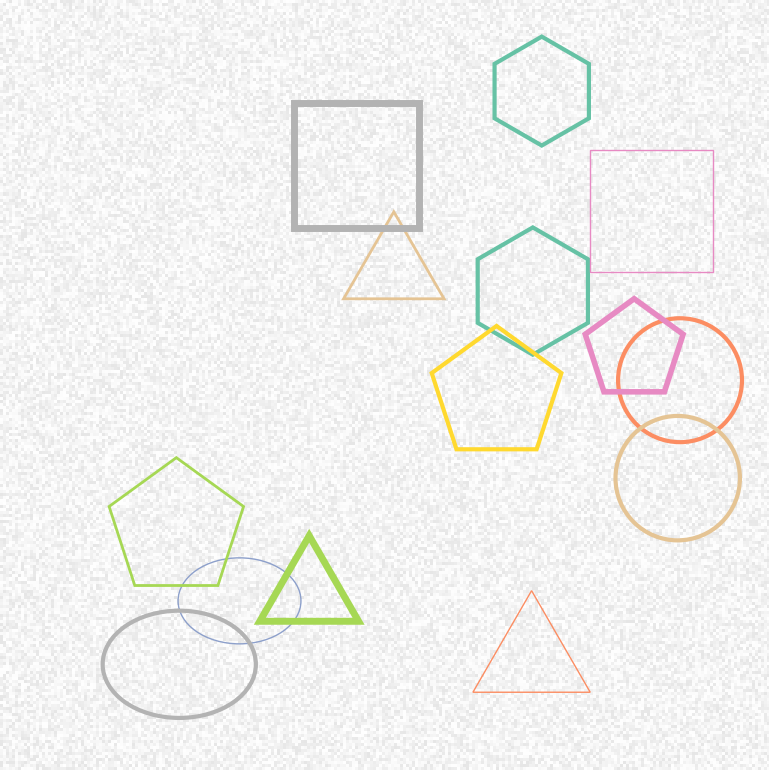[{"shape": "hexagon", "thickness": 1.5, "radius": 0.41, "center": [0.692, 0.622]}, {"shape": "hexagon", "thickness": 1.5, "radius": 0.35, "center": [0.704, 0.882]}, {"shape": "triangle", "thickness": 0.5, "radius": 0.44, "center": [0.69, 0.145]}, {"shape": "circle", "thickness": 1.5, "radius": 0.4, "center": [0.883, 0.506]}, {"shape": "oval", "thickness": 0.5, "radius": 0.4, "center": [0.311, 0.22]}, {"shape": "square", "thickness": 0.5, "radius": 0.4, "center": [0.846, 0.726]}, {"shape": "pentagon", "thickness": 2, "radius": 0.33, "center": [0.824, 0.545]}, {"shape": "pentagon", "thickness": 1, "radius": 0.46, "center": [0.229, 0.314]}, {"shape": "triangle", "thickness": 2.5, "radius": 0.37, "center": [0.402, 0.23]}, {"shape": "pentagon", "thickness": 1.5, "radius": 0.44, "center": [0.645, 0.488]}, {"shape": "triangle", "thickness": 1, "radius": 0.38, "center": [0.511, 0.65]}, {"shape": "circle", "thickness": 1.5, "radius": 0.4, "center": [0.88, 0.379]}, {"shape": "square", "thickness": 2.5, "radius": 0.41, "center": [0.463, 0.785]}, {"shape": "oval", "thickness": 1.5, "radius": 0.5, "center": [0.233, 0.137]}]